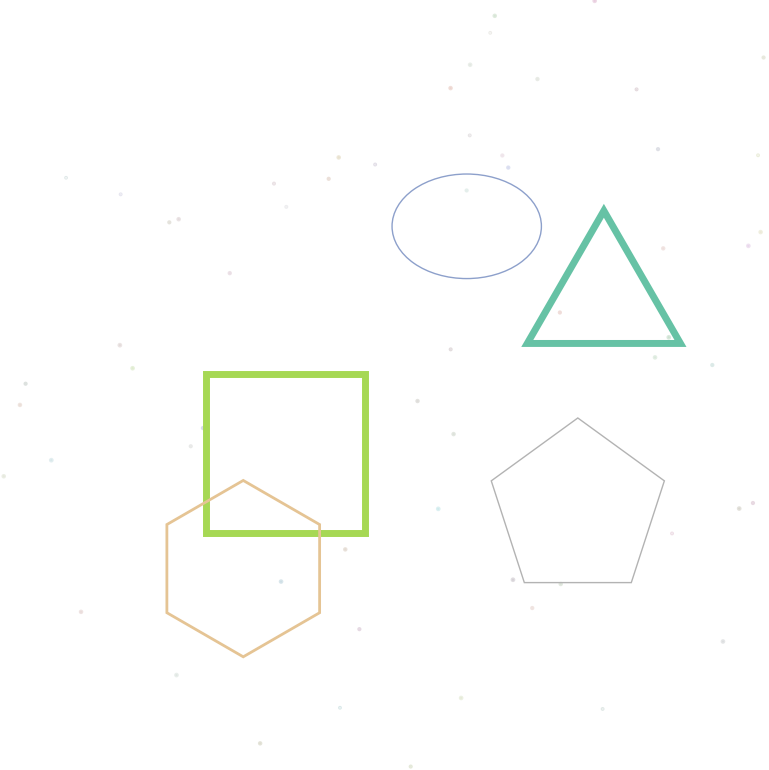[{"shape": "triangle", "thickness": 2.5, "radius": 0.57, "center": [0.784, 0.611]}, {"shape": "oval", "thickness": 0.5, "radius": 0.48, "center": [0.606, 0.706]}, {"shape": "square", "thickness": 2.5, "radius": 0.52, "center": [0.371, 0.411]}, {"shape": "hexagon", "thickness": 1, "radius": 0.57, "center": [0.316, 0.262]}, {"shape": "pentagon", "thickness": 0.5, "radius": 0.59, "center": [0.75, 0.339]}]